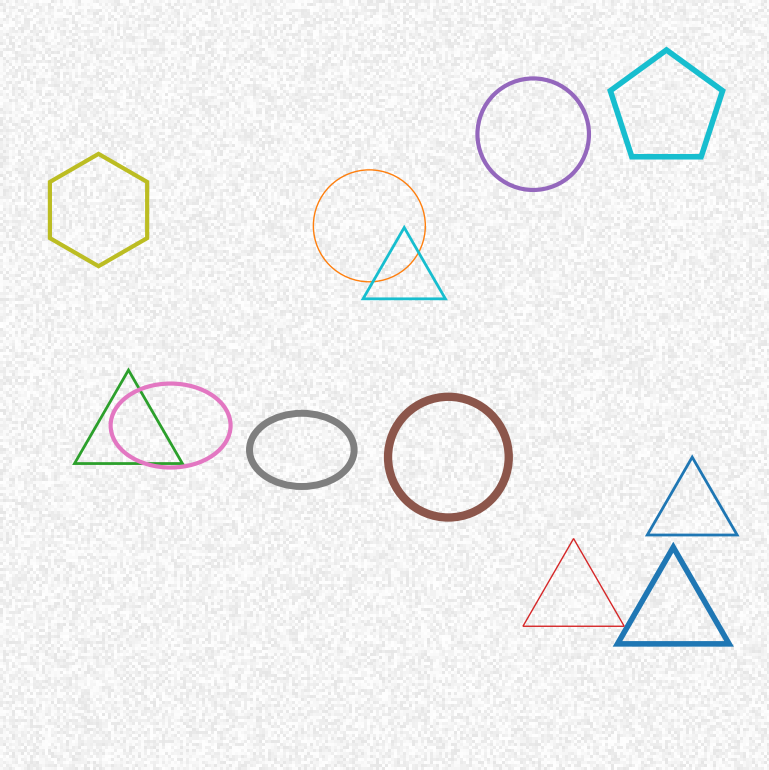[{"shape": "triangle", "thickness": 2, "radius": 0.42, "center": [0.874, 0.206]}, {"shape": "triangle", "thickness": 1, "radius": 0.34, "center": [0.899, 0.339]}, {"shape": "circle", "thickness": 0.5, "radius": 0.36, "center": [0.48, 0.707]}, {"shape": "triangle", "thickness": 1, "radius": 0.4, "center": [0.167, 0.438]}, {"shape": "triangle", "thickness": 0.5, "radius": 0.38, "center": [0.745, 0.225]}, {"shape": "circle", "thickness": 1.5, "radius": 0.36, "center": [0.692, 0.826]}, {"shape": "circle", "thickness": 3, "radius": 0.39, "center": [0.582, 0.406]}, {"shape": "oval", "thickness": 1.5, "radius": 0.39, "center": [0.222, 0.447]}, {"shape": "oval", "thickness": 2.5, "radius": 0.34, "center": [0.392, 0.416]}, {"shape": "hexagon", "thickness": 1.5, "radius": 0.36, "center": [0.128, 0.727]}, {"shape": "triangle", "thickness": 1, "radius": 0.31, "center": [0.525, 0.643]}, {"shape": "pentagon", "thickness": 2, "radius": 0.38, "center": [0.866, 0.858]}]